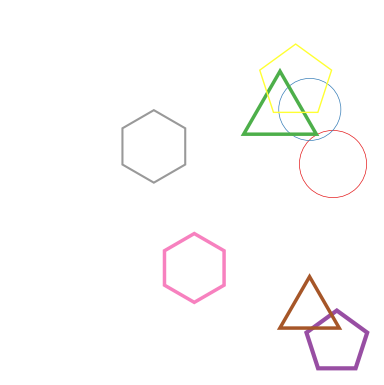[{"shape": "circle", "thickness": 0.5, "radius": 0.44, "center": [0.865, 0.574]}, {"shape": "circle", "thickness": 0.5, "radius": 0.4, "center": [0.805, 0.716]}, {"shape": "triangle", "thickness": 2.5, "radius": 0.54, "center": [0.727, 0.706]}, {"shape": "pentagon", "thickness": 3, "radius": 0.41, "center": [0.875, 0.11]}, {"shape": "pentagon", "thickness": 1, "radius": 0.49, "center": [0.768, 0.787]}, {"shape": "triangle", "thickness": 2.5, "radius": 0.45, "center": [0.804, 0.192]}, {"shape": "hexagon", "thickness": 2.5, "radius": 0.45, "center": [0.505, 0.304]}, {"shape": "hexagon", "thickness": 1.5, "radius": 0.47, "center": [0.4, 0.62]}]